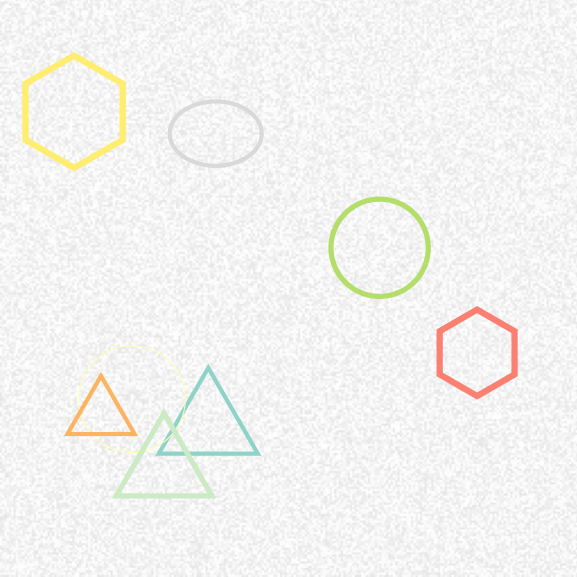[{"shape": "triangle", "thickness": 2, "radius": 0.5, "center": [0.361, 0.263]}, {"shape": "circle", "thickness": 0.5, "radius": 0.46, "center": [0.228, 0.308]}, {"shape": "hexagon", "thickness": 3, "radius": 0.37, "center": [0.826, 0.388]}, {"shape": "triangle", "thickness": 2, "radius": 0.34, "center": [0.175, 0.281]}, {"shape": "circle", "thickness": 2.5, "radius": 0.42, "center": [0.657, 0.57]}, {"shape": "oval", "thickness": 2, "radius": 0.4, "center": [0.374, 0.768]}, {"shape": "triangle", "thickness": 2.5, "radius": 0.48, "center": [0.284, 0.188]}, {"shape": "hexagon", "thickness": 3, "radius": 0.49, "center": [0.128, 0.806]}]